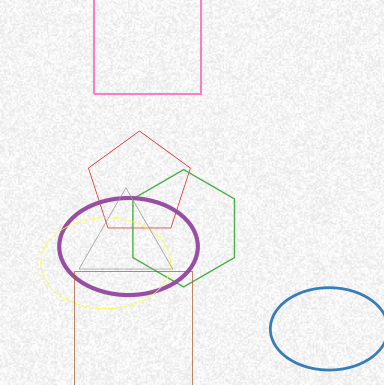[{"shape": "pentagon", "thickness": 0.5, "radius": 0.7, "center": [0.362, 0.52]}, {"shape": "oval", "thickness": 2, "radius": 0.76, "center": [0.855, 0.146]}, {"shape": "hexagon", "thickness": 1, "radius": 0.76, "center": [0.477, 0.407]}, {"shape": "oval", "thickness": 3, "radius": 0.9, "center": [0.334, 0.36]}, {"shape": "oval", "thickness": 0.5, "radius": 0.84, "center": [0.275, 0.316]}, {"shape": "square", "thickness": 0.5, "radius": 0.77, "center": [0.345, 0.143]}, {"shape": "square", "thickness": 1.5, "radius": 0.7, "center": [0.383, 0.895]}, {"shape": "triangle", "thickness": 0.5, "radius": 0.7, "center": [0.327, 0.372]}]